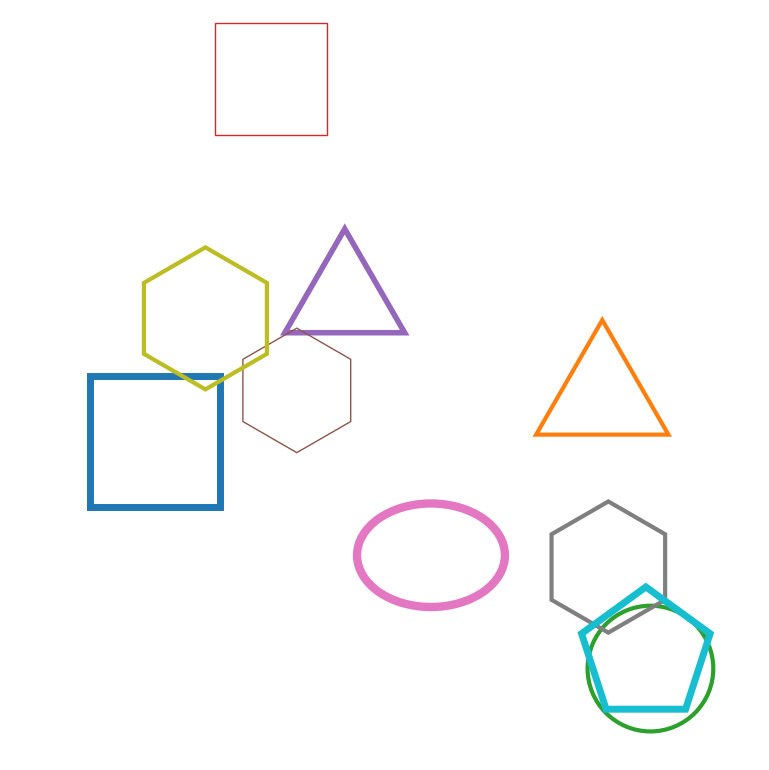[{"shape": "square", "thickness": 2.5, "radius": 0.42, "center": [0.202, 0.427]}, {"shape": "triangle", "thickness": 1.5, "radius": 0.5, "center": [0.782, 0.485]}, {"shape": "circle", "thickness": 1.5, "radius": 0.41, "center": [0.845, 0.132]}, {"shape": "square", "thickness": 0.5, "radius": 0.36, "center": [0.352, 0.897]}, {"shape": "triangle", "thickness": 2, "radius": 0.45, "center": [0.448, 0.613]}, {"shape": "hexagon", "thickness": 0.5, "radius": 0.4, "center": [0.385, 0.493]}, {"shape": "oval", "thickness": 3, "radius": 0.48, "center": [0.56, 0.279]}, {"shape": "hexagon", "thickness": 1.5, "radius": 0.43, "center": [0.79, 0.264]}, {"shape": "hexagon", "thickness": 1.5, "radius": 0.46, "center": [0.267, 0.587]}, {"shape": "pentagon", "thickness": 2.5, "radius": 0.44, "center": [0.839, 0.15]}]